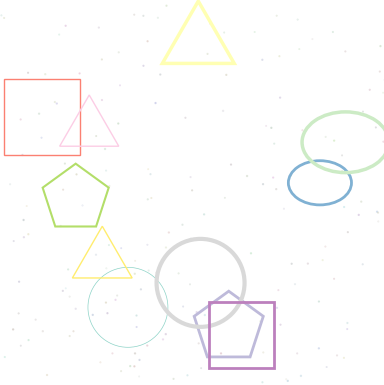[{"shape": "circle", "thickness": 0.5, "radius": 0.52, "center": [0.332, 0.202]}, {"shape": "triangle", "thickness": 2.5, "radius": 0.54, "center": [0.515, 0.889]}, {"shape": "pentagon", "thickness": 2, "radius": 0.47, "center": [0.594, 0.149]}, {"shape": "square", "thickness": 1, "radius": 0.49, "center": [0.109, 0.697]}, {"shape": "oval", "thickness": 2, "radius": 0.41, "center": [0.831, 0.525]}, {"shape": "pentagon", "thickness": 1.5, "radius": 0.45, "center": [0.197, 0.485]}, {"shape": "triangle", "thickness": 1, "radius": 0.44, "center": [0.232, 0.665]}, {"shape": "circle", "thickness": 3, "radius": 0.57, "center": [0.521, 0.265]}, {"shape": "square", "thickness": 2, "radius": 0.43, "center": [0.627, 0.131]}, {"shape": "oval", "thickness": 2.5, "radius": 0.56, "center": [0.897, 0.631]}, {"shape": "triangle", "thickness": 1, "radius": 0.45, "center": [0.266, 0.323]}]